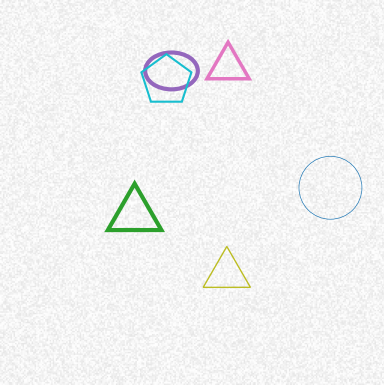[{"shape": "circle", "thickness": 0.5, "radius": 0.41, "center": [0.858, 0.512]}, {"shape": "triangle", "thickness": 3, "radius": 0.4, "center": [0.35, 0.443]}, {"shape": "oval", "thickness": 3, "radius": 0.34, "center": [0.445, 0.816]}, {"shape": "triangle", "thickness": 2.5, "radius": 0.32, "center": [0.592, 0.827]}, {"shape": "triangle", "thickness": 1, "radius": 0.35, "center": [0.589, 0.289]}, {"shape": "pentagon", "thickness": 1.5, "radius": 0.34, "center": [0.432, 0.791]}]